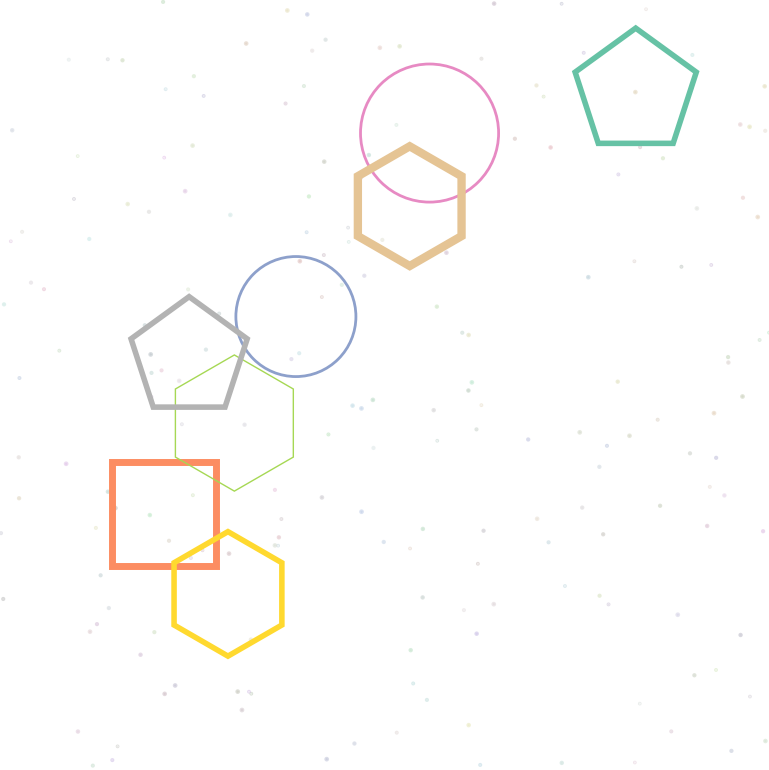[{"shape": "pentagon", "thickness": 2, "radius": 0.41, "center": [0.826, 0.881]}, {"shape": "square", "thickness": 2.5, "radius": 0.34, "center": [0.213, 0.333]}, {"shape": "circle", "thickness": 1, "radius": 0.39, "center": [0.384, 0.589]}, {"shape": "circle", "thickness": 1, "radius": 0.45, "center": [0.558, 0.827]}, {"shape": "hexagon", "thickness": 0.5, "radius": 0.44, "center": [0.304, 0.451]}, {"shape": "hexagon", "thickness": 2, "radius": 0.4, "center": [0.296, 0.229]}, {"shape": "hexagon", "thickness": 3, "radius": 0.39, "center": [0.532, 0.732]}, {"shape": "pentagon", "thickness": 2, "radius": 0.4, "center": [0.246, 0.535]}]